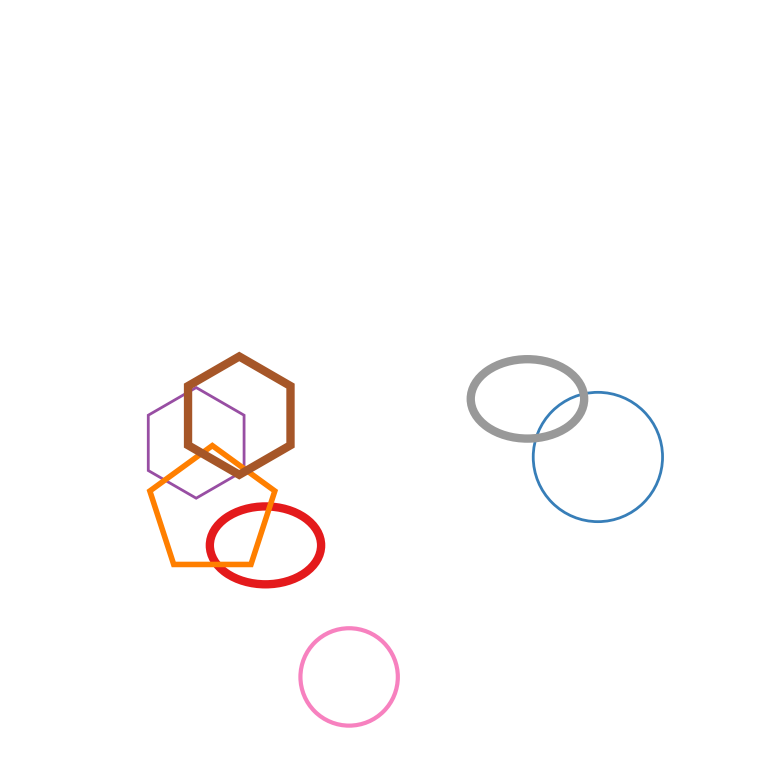[{"shape": "oval", "thickness": 3, "radius": 0.36, "center": [0.345, 0.292]}, {"shape": "circle", "thickness": 1, "radius": 0.42, "center": [0.776, 0.407]}, {"shape": "hexagon", "thickness": 1, "radius": 0.36, "center": [0.255, 0.425]}, {"shape": "pentagon", "thickness": 2, "radius": 0.43, "center": [0.276, 0.336]}, {"shape": "hexagon", "thickness": 3, "radius": 0.38, "center": [0.311, 0.46]}, {"shape": "circle", "thickness": 1.5, "radius": 0.32, "center": [0.453, 0.121]}, {"shape": "oval", "thickness": 3, "radius": 0.37, "center": [0.685, 0.482]}]